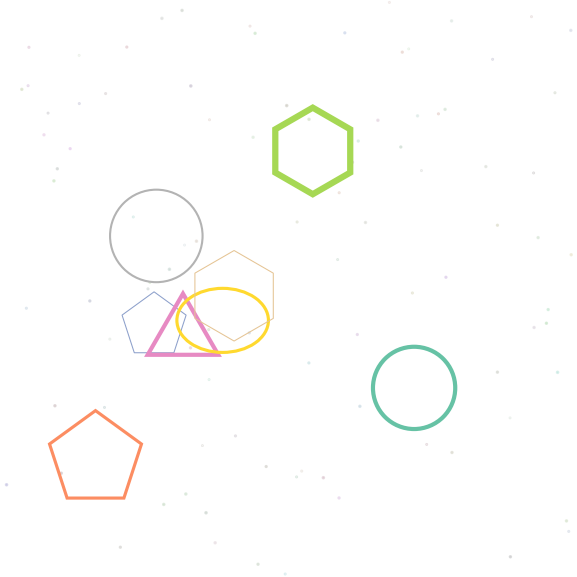[{"shape": "circle", "thickness": 2, "radius": 0.36, "center": [0.717, 0.327]}, {"shape": "pentagon", "thickness": 1.5, "radius": 0.42, "center": [0.165, 0.204]}, {"shape": "pentagon", "thickness": 0.5, "radius": 0.29, "center": [0.267, 0.435]}, {"shape": "triangle", "thickness": 2, "radius": 0.35, "center": [0.317, 0.42]}, {"shape": "hexagon", "thickness": 3, "radius": 0.37, "center": [0.542, 0.738]}, {"shape": "oval", "thickness": 1.5, "radius": 0.4, "center": [0.386, 0.444]}, {"shape": "hexagon", "thickness": 0.5, "radius": 0.39, "center": [0.405, 0.487]}, {"shape": "circle", "thickness": 1, "radius": 0.4, "center": [0.271, 0.591]}]